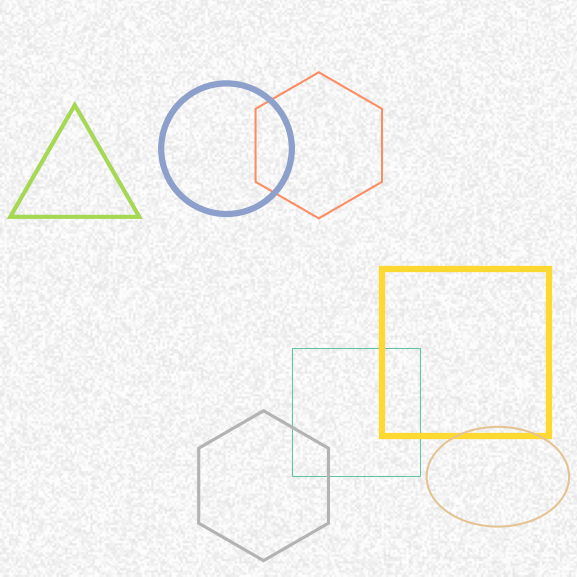[{"shape": "square", "thickness": 0.5, "radius": 0.55, "center": [0.617, 0.285]}, {"shape": "hexagon", "thickness": 1, "radius": 0.63, "center": [0.552, 0.747]}, {"shape": "circle", "thickness": 3, "radius": 0.57, "center": [0.392, 0.742]}, {"shape": "triangle", "thickness": 2, "radius": 0.65, "center": [0.129, 0.688]}, {"shape": "square", "thickness": 3, "radius": 0.72, "center": [0.806, 0.389]}, {"shape": "oval", "thickness": 1, "radius": 0.62, "center": [0.862, 0.174]}, {"shape": "hexagon", "thickness": 1.5, "radius": 0.65, "center": [0.456, 0.158]}]